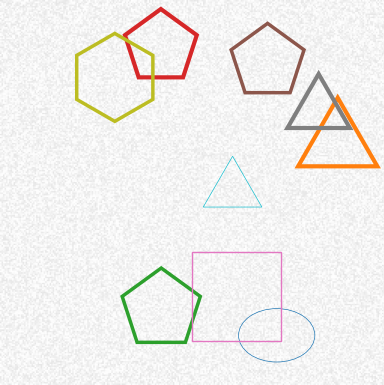[{"shape": "oval", "thickness": 0.5, "radius": 0.5, "center": [0.719, 0.129]}, {"shape": "triangle", "thickness": 3, "radius": 0.59, "center": [0.877, 0.627]}, {"shape": "pentagon", "thickness": 2.5, "radius": 0.53, "center": [0.419, 0.197]}, {"shape": "pentagon", "thickness": 3, "radius": 0.49, "center": [0.418, 0.878]}, {"shape": "pentagon", "thickness": 2.5, "radius": 0.5, "center": [0.695, 0.84]}, {"shape": "square", "thickness": 1, "radius": 0.58, "center": [0.615, 0.229]}, {"shape": "triangle", "thickness": 3, "radius": 0.47, "center": [0.828, 0.714]}, {"shape": "hexagon", "thickness": 2.5, "radius": 0.57, "center": [0.298, 0.799]}, {"shape": "triangle", "thickness": 0.5, "radius": 0.44, "center": [0.604, 0.506]}]